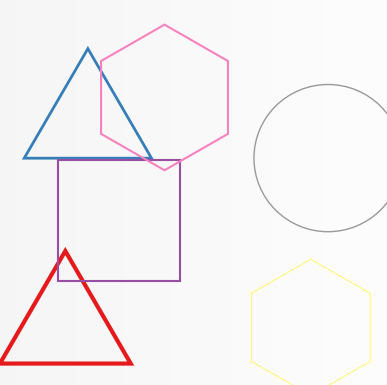[{"shape": "triangle", "thickness": 3, "radius": 0.97, "center": [0.169, 0.153]}, {"shape": "triangle", "thickness": 2, "radius": 0.95, "center": [0.227, 0.684]}, {"shape": "square", "thickness": 1.5, "radius": 0.79, "center": [0.306, 0.428]}, {"shape": "hexagon", "thickness": 0.5, "radius": 0.88, "center": [0.802, 0.15]}, {"shape": "hexagon", "thickness": 1.5, "radius": 0.95, "center": [0.425, 0.747]}, {"shape": "circle", "thickness": 1, "radius": 0.96, "center": [0.847, 0.589]}]